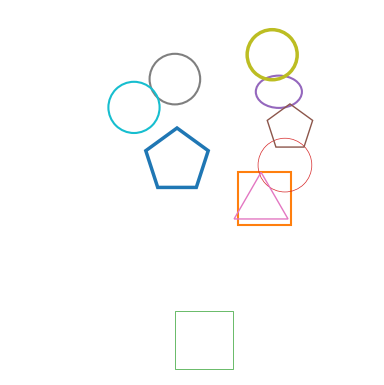[{"shape": "pentagon", "thickness": 2.5, "radius": 0.43, "center": [0.46, 0.582]}, {"shape": "square", "thickness": 1.5, "radius": 0.34, "center": [0.687, 0.484]}, {"shape": "square", "thickness": 0.5, "radius": 0.38, "center": [0.529, 0.117]}, {"shape": "circle", "thickness": 0.5, "radius": 0.35, "center": [0.74, 0.571]}, {"shape": "oval", "thickness": 1.5, "radius": 0.3, "center": [0.724, 0.762]}, {"shape": "pentagon", "thickness": 1, "radius": 0.31, "center": [0.753, 0.668]}, {"shape": "triangle", "thickness": 1, "radius": 0.4, "center": [0.678, 0.472]}, {"shape": "circle", "thickness": 1.5, "radius": 0.33, "center": [0.454, 0.795]}, {"shape": "circle", "thickness": 2.5, "radius": 0.32, "center": [0.707, 0.858]}, {"shape": "circle", "thickness": 1.5, "radius": 0.33, "center": [0.348, 0.721]}]